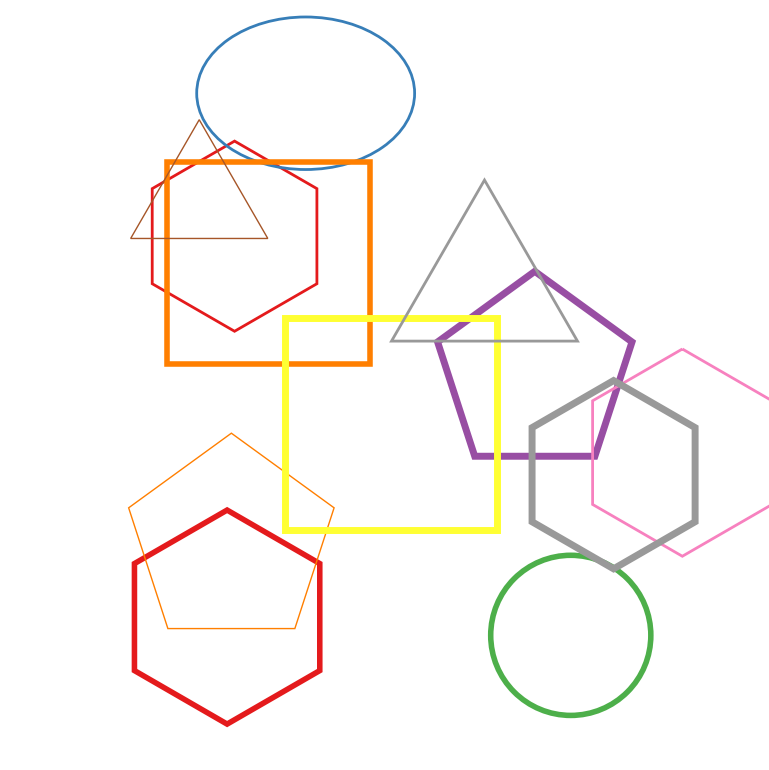[{"shape": "hexagon", "thickness": 1, "radius": 0.62, "center": [0.305, 0.693]}, {"shape": "hexagon", "thickness": 2, "radius": 0.69, "center": [0.295, 0.199]}, {"shape": "oval", "thickness": 1, "radius": 0.71, "center": [0.397, 0.879]}, {"shape": "circle", "thickness": 2, "radius": 0.52, "center": [0.741, 0.175]}, {"shape": "pentagon", "thickness": 2.5, "radius": 0.66, "center": [0.695, 0.515]}, {"shape": "square", "thickness": 2, "radius": 0.66, "center": [0.349, 0.659]}, {"shape": "pentagon", "thickness": 0.5, "radius": 0.7, "center": [0.3, 0.297]}, {"shape": "square", "thickness": 2.5, "radius": 0.69, "center": [0.507, 0.449]}, {"shape": "triangle", "thickness": 0.5, "radius": 0.51, "center": [0.259, 0.742]}, {"shape": "hexagon", "thickness": 1, "radius": 0.67, "center": [0.886, 0.412]}, {"shape": "triangle", "thickness": 1, "radius": 0.7, "center": [0.629, 0.627]}, {"shape": "hexagon", "thickness": 2.5, "radius": 0.61, "center": [0.797, 0.384]}]